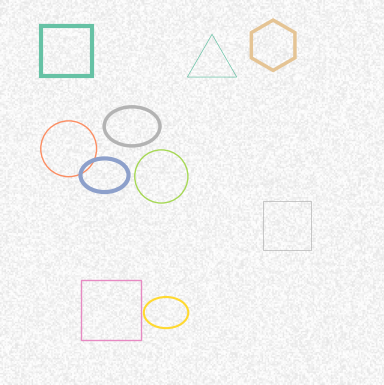[{"shape": "square", "thickness": 3, "radius": 0.33, "center": [0.173, 0.867]}, {"shape": "triangle", "thickness": 0.5, "radius": 0.37, "center": [0.551, 0.837]}, {"shape": "circle", "thickness": 1, "radius": 0.36, "center": [0.178, 0.614]}, {"shape": "oval", "thickness": 3, "radius": 0.31, "center": [0.271, 0.545]}, {"shape": "square", "thickness": 1, "radius": 0.39, "center": [0.288, 0.195]}, {"shape": "circle", "thickness": 1, "radius": 0.35, "center": [0.419, 0.542]}, {"shape": "oval", "thickness": 1.5, "radius": 0.29, "center": [0.431, 0.188]}, {"shape": "hexagon", "thickness": 2.5, "radius": 0.33, "center": [0.709, 0.882]}, {"shape": "square", "thickness": 0.5, "radius": 0.31, "center": [0.745, 0.414]}, {"shape": "oval", "thickness": 2.5, "radius": 0.36, "center": [0.343, 0.672]}]